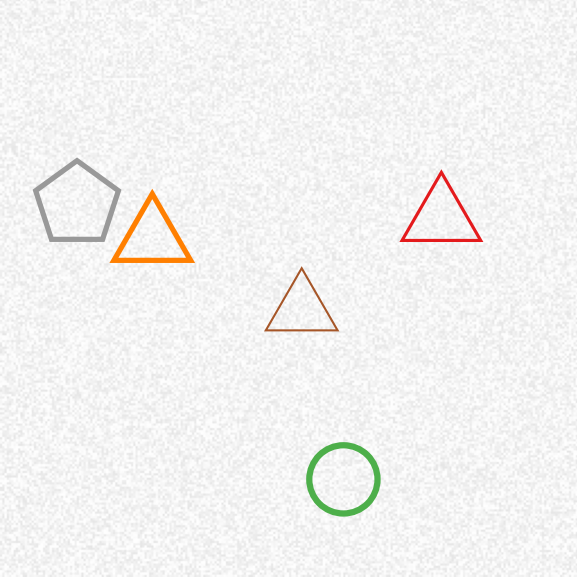[{"shape": "triangle", "thickness": 1.5, "radius": 0.39, "center": [0.764, 0.622]}, {"shape": "circle", "thickness": 3, "radius": 0.3, "center": [0.595, 0.169]}, {"shape": "triangle", "thickness": 2.5, "radius": 0.38, "center": [0.264, 0.587]}, {"shape": "triangle", "thickness": 1, "radius": 0.36, "center": [0.522, 0.463]}, {"shape": "pentagon", "thickness": 2.5, "radius": 0.38, "center": [0.133, 0.646]}]